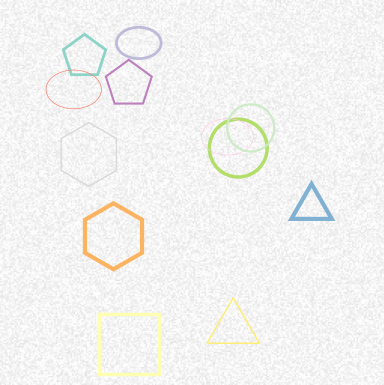[{"shape": "pentagon", "thickness": 2, "radius": 0.29, "center": [0.22, 0.853]}, {"shape": "square", "thickness": 2.5, "radius": 0.39, "center": [0.334, 0.107]}, {"shape": "oval", "thickness": 2, "radius": 0.29, "center": [0.361, 0.888]}, {"shape": "oval", "thickness": 0.5, "radius": 0.36, "center": [0.191, 0.768]}, {"shape": "triangle", "thickness": 3, "radius": 0.3, "center": [0.809, 0.462]}, {"shape": "hexagon", "thickness": 3, "radius": 0.43, "center": [0.295, 0.386]}, {"shape": "circle", "thickness": 2.5, "radius": 0.38, "center": [0.619, 0.615]}, {"shape": "oval", "thickness": 0.5, "radius": 0.34, "center": [0.591, 0.645]}, {"shape": "hexagon", "thickness": 1, "radius": 0.41, "center": [0.231, 0.599]}, {"shape": "pentagon", "thickness": 1.5, "radius": 0.31, "center": [0.335, 0.782]}, {"shape": "circle", "thickness": 1.5, "radius": 0.31, "center": [0.651, 0.668]}, {"shape": "triangle", "thickness": 1, "radius": 0.39, "center": [0.606, 0.148]}]